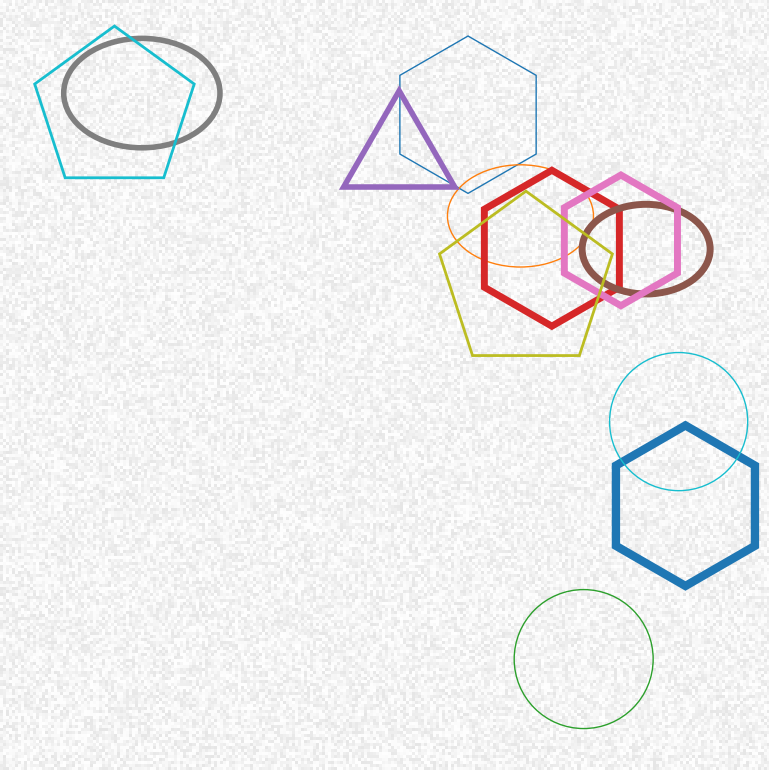[{"shape": "hexagon", "thickness": 0.5, "radius": 0.51, "center": [0.608, 0.851]}, {"shape": "hexagon", "thickness": 3, "radius": 0.52, "center": [0.89, 0.343]}, {"shape": "oval", "thickness": 0.5, "radius": 0.47, "center": [0.676, 0.72]}, {"shape": "circle", "thickness": 0.5, "radius": 0.45, "center": [0.758, 0.144]}, {"shape": "hexagon", "thickness": 2.5, "radius": 0.51, "center": [0.717, 0.678]}, {"shape": "triangle", "thickness": 2, "radius": 0.42, "center": [0.518, 0.799]}, {"shape": "oval", "thickness": 2.5, "radius": 0.42, "center": [0.839, 0.676]}, {"shape": "hexagon", "thickness": 2.5, "radius": 0.42, "center": [0.806, 0.688]}, {"shape": "oval", "thickness": 2, "radius": 0.51, "center": [0.184, 0.879]}, {"shape": "pentagon", "thickness": 1, "radius": 0.59, "center": [0.683, 0.634]}, {"shape": "pentagon", "thickness": 1, "radius": 0.54, "center": [0.149, 0.857]}, {"shape": "circle", "thickness": 0.5, "radius": 0.45, "center": [0.881, 0.452]}]